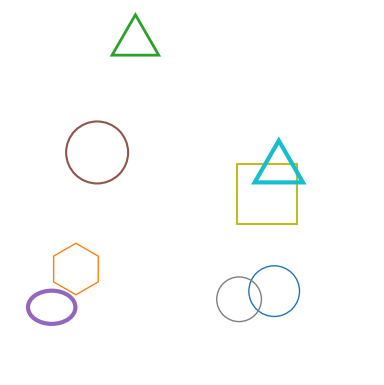[{"shape": "circle", "thickness": 1, "radius": 0.33, "center": [0.712, 0.244]}, {"shape": "hexagon", "thickness": 1, "radius": 0.33, "center": [0.197, 0.301]}, {"shape": "triangle", "thickness": 2, "radius": 0.35, "center": [0.352, 0.892]}, {"shape": "oval", "thickness": 3, "radius": 0.31, "center": [0.134, 0.202]}, {"shape": "circle", "thickness": 1.5, "radius": 0.4, "center": [0.252, 0.604]}, {"shape": "circle", "thickness": 1, "radius": 0.29, "center": [0.621, 0.223]}, {"shape": "square", "thickness": 1.5, "radius": 0.39, "center": [0.693, 0.496]}, {"shape": "triangle", "thickness": 3, "radius": 0.36, "center": [0.724, 0.562]}]